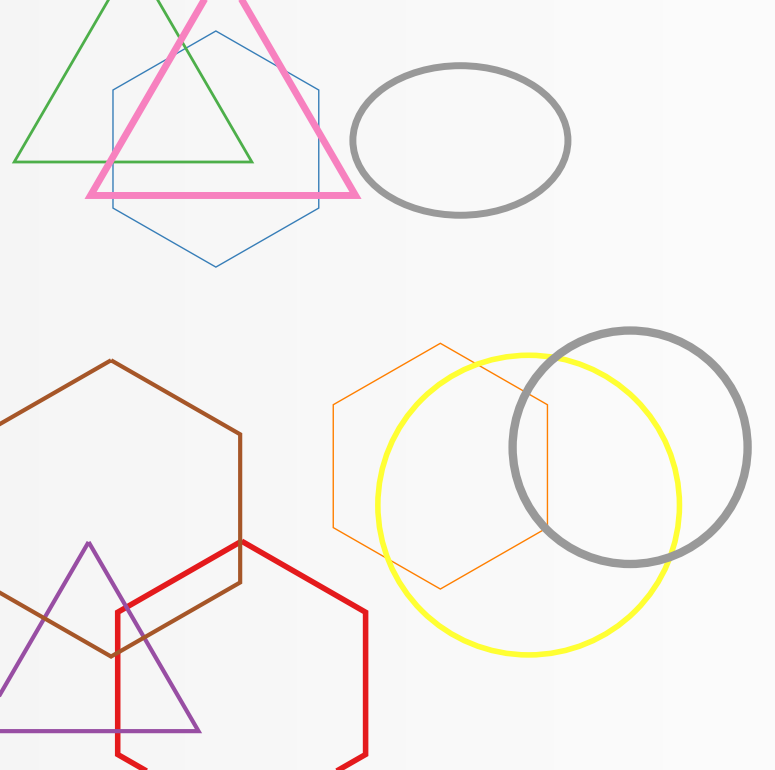[{"shape": "hexagon", "thickness": 2, "radius": 0.92, "center": [0.312, 0.113]}, {"shape": "hexagon", "thickness": 0.5, "radius": 0.77, "center": [0.279, 0.806]}, {"shape": "triangle", "thickness": 1, "radius": 0.89, "center": [0.172, 0.878]}, {"shape": "triangle", "thickness": 1.5, "radius": 0.82, "center": [0.114, 0.132]}, {"shape": "hexagon", "thickness": 0.5, "radius": 0.8, "center": [0.568, 0.395]}, {"shape": "circle", "thickness": 2, "radius": 0.97, "center": [0.682, 0.344]}, {"shape": "hexagon", "thickness": 1.5, "radius": 0.96, "center": [0.143, 0.34]}, {"shape": "triangle", "thickness": 2.5, "radius": 0.99, "center": [0.288, 0.845]}, {"shape": "circle", "thickness": 3, "radius": 0.76, "center": [0.813, 0.419]}, {"shape": "oval", "thickness": 2.5, "radius": 0.69, "center": [0.594, 0.818]}]